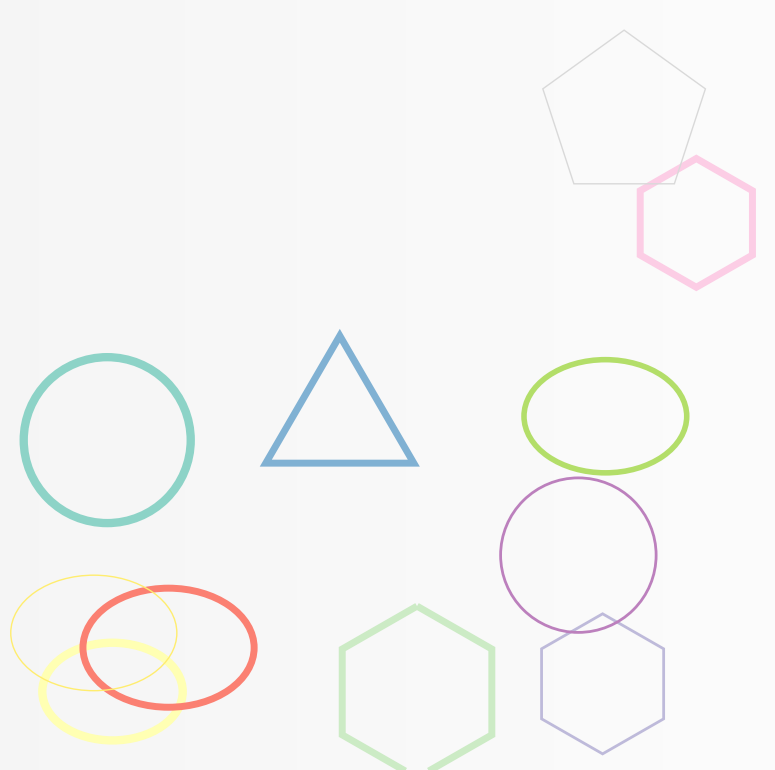[{"shape": "circle", "thickness": 3, "radius": 0.54, "center": [0.138, 0.428]}, {"shape": "oval", "thickness": 3, "radius": 0.45, "center": [0.145, 0.102]}, {"shape": "hexagon", "thickness": 1, "radius": 0.45, "center": [0.778, 0.112]}, {"shape": "oval", "thickness": 2.5, "radius": 0.55, "center": [0.217, 0.159]}, {"shape": "triangle", "thickness": 2.5, "radius": 0.55, "center": [0.438, 0.454]}, {"shape": "oval", "thickness": 2, "radius": 0.52, "center": [0.781, 0.459]}, {"shape": "hexagon", "thickness": 2.5, "radius": 0.42, "center": [0.898, 0.711]}, {"shape": "pentagon", "thickness": 0.5, "radius": 0.55, "center": [0.805, 0.851]}, {"shape": "circle", "thickness": 1, "radius": 0.5, "center": [0.746, 0.279]}, {"shape": "hexagon", "thickness": 2.5, "radius": 0.56, "center": [0.538, 0.101]}, {"shape": "oval", "thickness": 0.5, "radius": 0.54, "center": [0.121, 0.178]}]